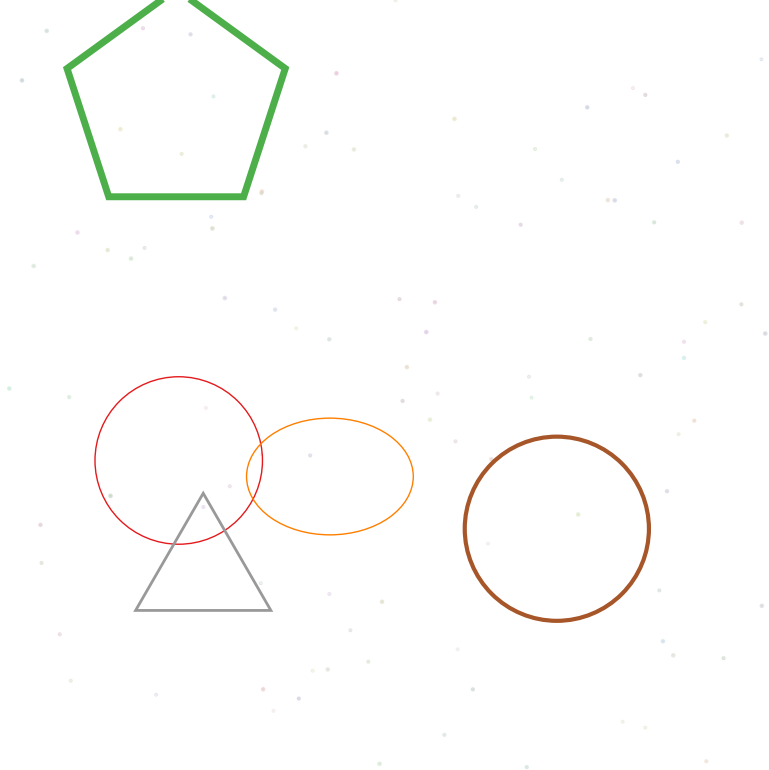[{"shape": "circle", "thickness": 0.5, "radius": 0.54, "center": [0.232, 0.402]}, {"shape": "pentagon", "thickness": 2.5, "radius": 0.74, "center": [0.229, 0.865]}, {"shape": "oval", "thickness": 0.5, "radius": 0.54, "center": [0.428, 0.381]}, {"shape": "circle", "thickness": 1.5, "radius": 0.6, "center": [0.723, 0.313]}, {"shape": "triangle", "thickness": 1, "radius": 0.51, "center": [0.264, 0.258]}]